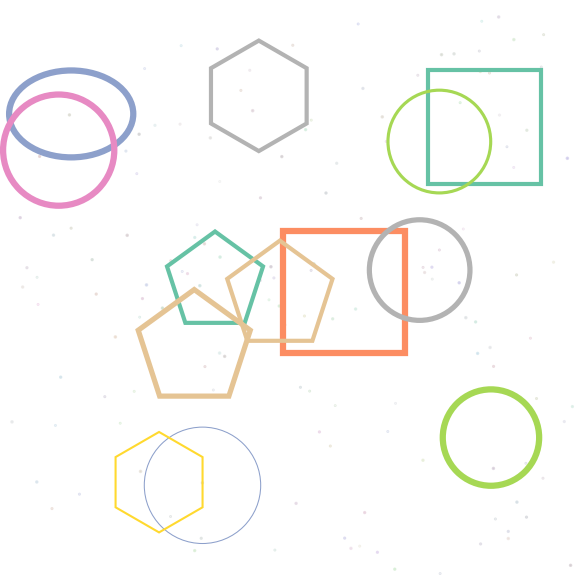[{"shape": "pentagon", "thickness": 2, "radius": 0.44, "center": [0.372, 0.511]}, {"shape": "square", "thickness": 2, "radius": 0.49, "center": [0.838, 0.78]}, {"shape": "square", "thickness": 3, "radius": 0.53, "center": [0.596, 0.494]}, {"shape": "circle", "thickness": 0.5, "radius": 0.5, "center": [0.351, 0.159]}, {"shape": "oval", "thickness": 3, "radius": 0.54, "center": [0.123, 0.802]}, {"shape": "circle", "thickness": 3, "radius": 0.48, "center": [0.102, 0.739]}, {"shape": "circle", "thickness": 3, "radius": 0.42, "center": [0.85, 0.241]}, {"shape": "circle", "thickness": 1.5, "radius": 0.44, "center": [0.761, 0.754]}, {"shape": "hexagon", "thickness": 1, "radius": 0.43, "center": [0.275, 0.164]}, {"shape": "pentagon", "thickness": 2, "radius": 0.48, "center": [0.485, 0.487]}, {"shape": "pentagon", "thickness": 2.5, "radius": 0.51, "center": [0.336, 0.396]}, {"shape": "circle", "thickness": 2.5, "radius": 0.44, "center": [0.727, 0.531]}, {"shape": "hexagon", "thickness": 2, "radius": 0.48, "center": [0.448, 0.833]}]